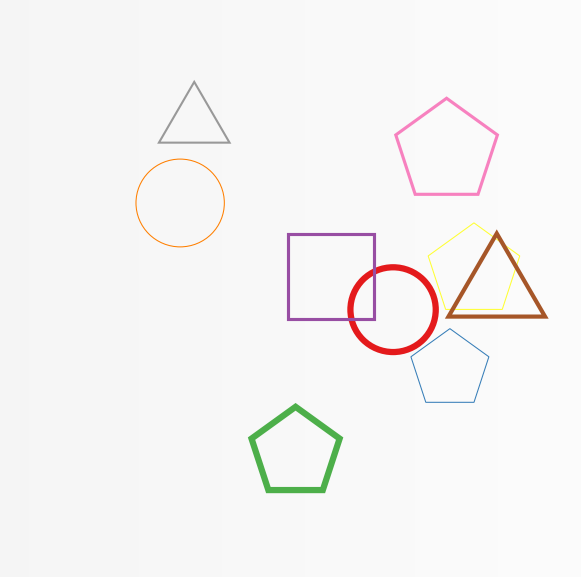[{"shape": "circle", "thickness": 3, "radius": 0.37, "center": [0.676, 0.463]}, {"shape": "pentagon", "thickness": 0.5, "radius": 0.35, "center": [0.774, 0.36]}, {"shape": "pentagon", "thickness": 3, "radius": 0.4, "center": [0.509, 0.215]}, {"shape": "square", "thickness": 1.5, "radius": 0.37, "center": [0.569, 0.52]}, {"shape": "circle", "thickness": 0.5, "radius": 0.38, "center": [0.31, 0.648]}, {"shape": "pentagon", "thickness": 0.5, "radius": 0.41, "center": [0.815, 0.53]}, {"shape": "triangle", "thickness": 2, "radius": 0.48, "center": [0.855, 0.499]}, {"shape": "pentagon", "thickness": 1.5, "radius": 0.46, "center": [0.768, 0.737]}, {"shape": "triangle", "thickness": 1, "radius": 0.35, "center": [0.334, 0.787]}]